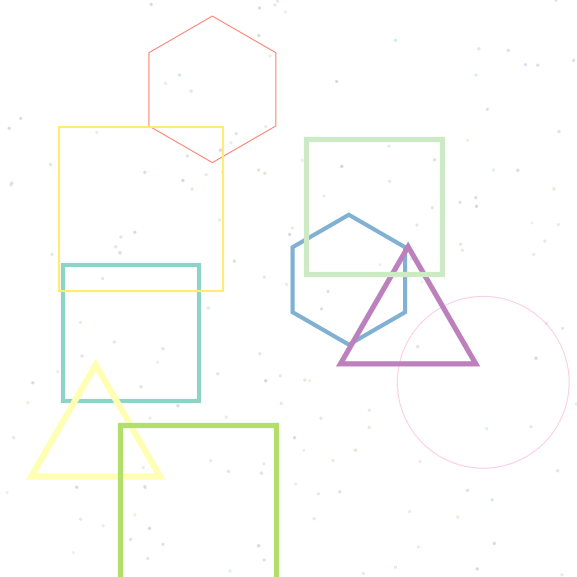[{"shape": "square", "thickness": 2, "radius": 0.59, "center": [0.227, 0.422]}, {"shape": "triangle", "thickness": 3, "radius": 0.64, "center": [0.166, 0.238]}, {"shape": "hexagon", "thickness": 0.5, "radius": 0.63, "center": [0.368, 0.844]}, {"shape": "hexagon", "thickness": 2, "radius": 0.56, "center": [0.604, 0.515]}, {"shape": "square", "thickness": 2.5, "radius": 0.68, "center": [0.343, 0.128]}, {"shape": "circle", "thickness": 0.5, "radius": 0.74, "center": [0.837, 0.337]}, {"shape": "triangle", "thickness": 2.5, "radius": 0.68, "center": [0.707, 0.437]}, {"shape": "square", "thickness": 2.5, "radius": 0.59, "center": [0.648, 0.642]}, {"shape": "square", "thickness": 1, "radius": 0.71, "center": [0.245, 0.637]}]